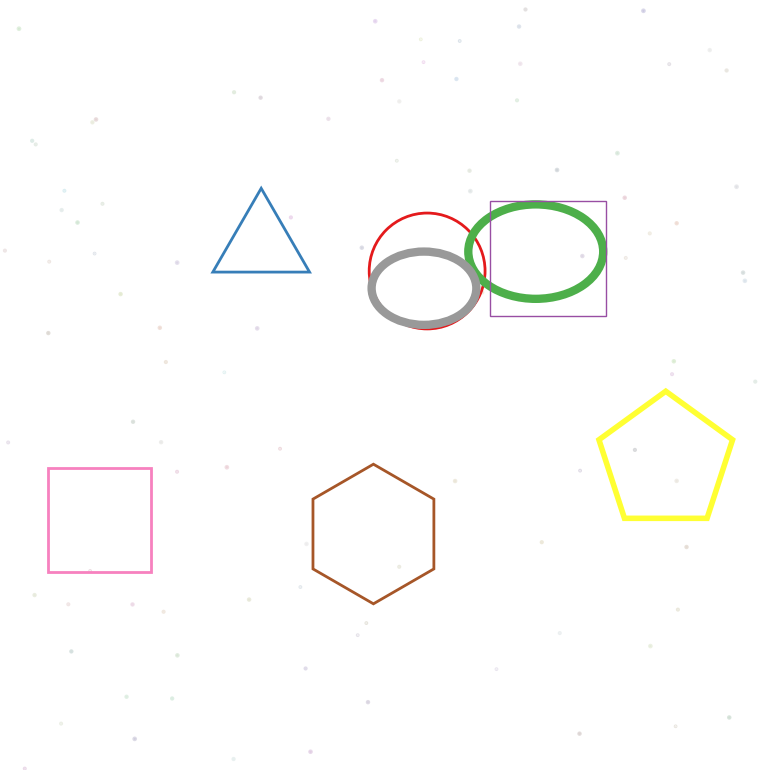[{"shape": "circle", "thickness": 1, "radius": 0.38, "center": [0.555, 0.648]}, {"shape": "triangle", "thickness": 1, "radius": 0.36, "center": [0.339, 0.683]}, {"shape": "oval", "thickness": 3, "radius": 0.44, "center": [0.696, 0.673]}, {"shape": "square", "thickness": 0.5, "radius": 0.38, "center": [0.712, 0.664]}, {"shape": "pentagon", "thickness": 2, "radius": 0.46, "center": [0.865, 0.401]}, {"shape": "hexagon", "thickness": 1, "radius": 0.45, "center": [0.485, 0.306]}, {"shape": "square", "thickness": 1, "radius": 0.34, "center": [0.129, 0.325]}, {"shape": "oval", "thickness": 3, "radius": 0.34, "center": [0.551, 0.626]}]